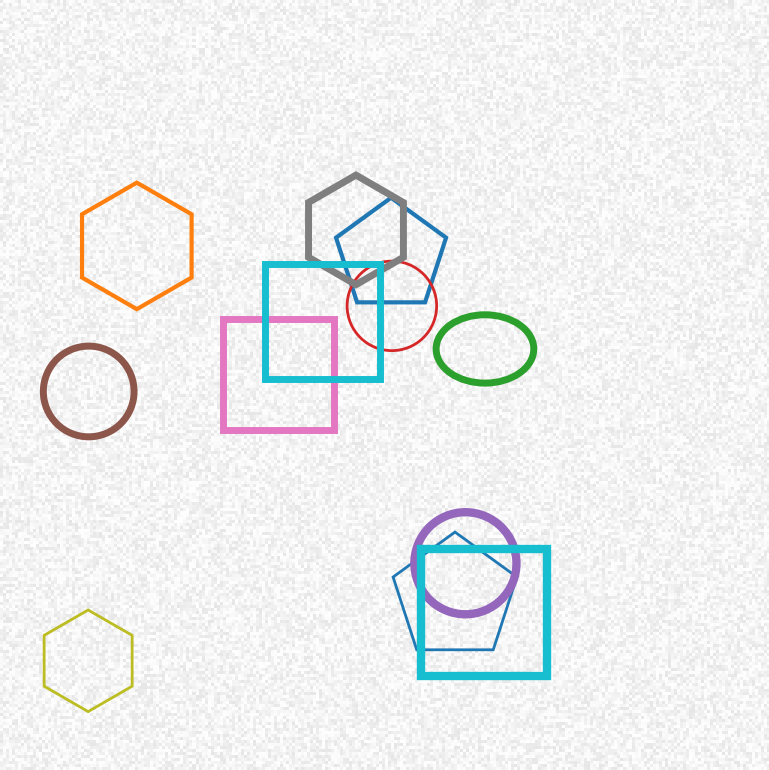[{"shape": "pentagon", "thickness": 1, "radius": 0.42, "center": [0.591, 0.224]}, {"shape": "pentagon", "thickness": 1.5, "radius": 0.38, "center": [0.508, 0.668]}, {"shape": "hexagon", "thickness": 1.5, "radius": 0.41, "center": [0.178, 0.681]}, {"shape": "oval", "thickness": 2.5, "radius": 0.32, "center": [0.63, 0.547]}, {"shape": "circle", "thickness": 1, "radius": 0.29, "center": [0.509, 0.603]}, {"shape": "circle", "thickness": 3, "radius": 0.33, "center": [0.604, 0.269]}, {"shape": "circle", "thickness": 2.5, "radius": 0.29, "center": [0.115, 0.492]}, {"shape": "square", "thickness": 2.5, "radius": 0.36, "center": [0.362, 0.514]}, {"shape": "hexagon", "thickness": 2.5, "radius": 0.36, "center": [0.462, 0.701]}, {"shape": "hexagon", "thickness": 1, "radius": 0.33, "center": [0.114, 0.142]}, {"shape": "square", "thickness": 2.5, "radius": 0.37, "center": [0.419, 0.582]}, {"shape": "square", "thickness": 3, "radius": 0.41, "center": [0.629, 0.205]}]